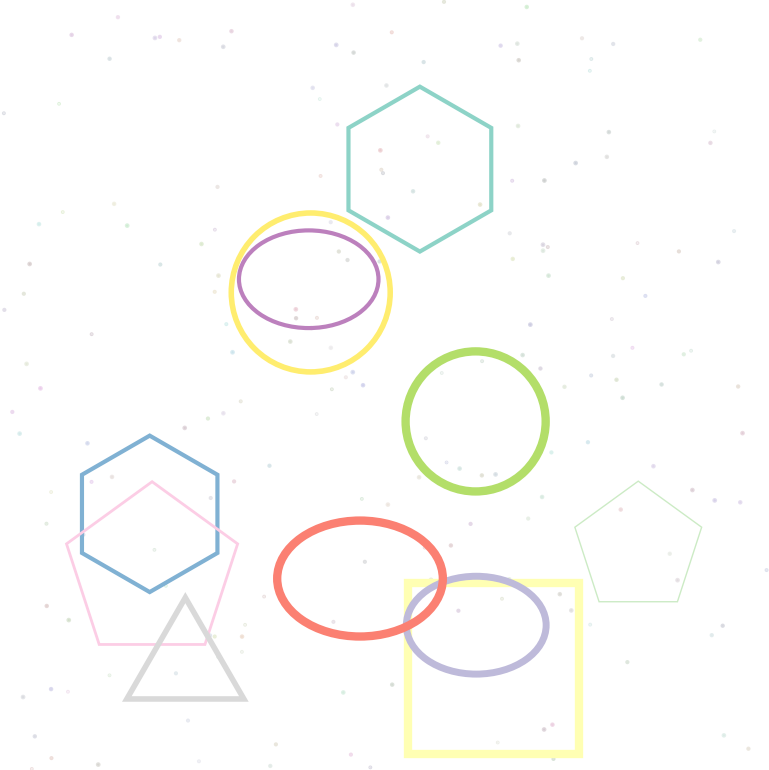[{"shape": "hexagon", "thickness": 1.5, "radius": 0.54, "center": [0.545, 0.78]}, {"shape": "square", "thickness": 3, "radius": 0.55, "center": [0.641, 0.132]}, {"shape": "oval", "thickness": 2.5, "radius": 0.45, "center": [0.619, 0.188]}, {"shape": "oval", "thickness": 3, "radius": 0.54, "center": [0.468, 0.249]}, {"shape": "hexagon", "thickness": 1.5, "radius": 0.51, "center": [0.194, 0.333]}, {"shape": "circle", "thickness": 3, "radius": 0.45, "center": [0.618, 0.453]}, {"shape": "pentagon", "thickness": 1, "radius": 0.58, "center": [0.198, 0.258]}, {"shape": "triangle", "thickness": 2, "radius": 0.44, "center": [0.241, 0.136]}, {"shape": "oval", "thickness": 1.5, "radius": 0.45, "center": [0.401, 0.637]}, {"shape": "pentagon", "thickness": 0.5, "radius": 0.43, "center": [0.829, 0.289]}, {"shape": "circle", "thickness": 2, "radius": 0.52, "center": [0.404, 0.62]}]